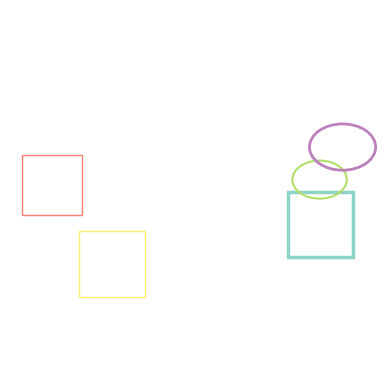[{"shape": "square", "thickness": 2.5, "radius": 0.43, "center": [0.833, 0.417]}, {"shape": "square", "thickness": 1, "radius": 0.39, "center": [0.134, 0.52]}, {"shape": "oval", "thickness": 1.5, "radius": 0.35, "center": [0.83, 0.533]}, {"shape": "oval", "thickness": 2, "radius": 0.43, "center": [0.89, 0.618]}, {"shape": "square", "thickness": 1, "radius": 0.43, "center": [0.29, 0.314]}]